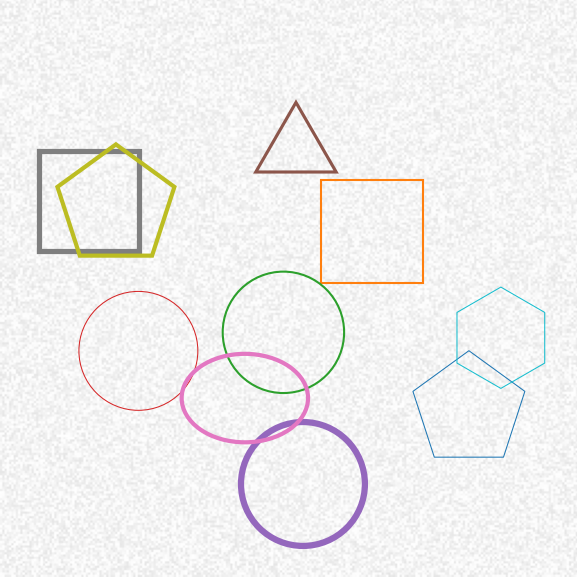[{"shape": "pentagon", "thickness": 0.5, "radius": 0.51, "center": [0.812, 0.29]}, {"shape": "square", "thickness": 1, "radius": 0.45, "center": [0.644, 0.598]}, {"shape": "circle", "thickness": 1, "radius": 0.53, "center": [0.491, 0.424]}, {"shape": "circle", "thickness": 0.5, "radius": 0.51, "center": [0.24, 0.392]}, {"shape": "circle", "thickness": 3, "radius": 0.54, "center": [0.525, 0.161]}, {"shape": "triangle", "thickness": 1.5, "radius": 0.4, "center": [0.513, 0.741]}, {"shape": "oval", "thickness": 2, "radius": 0.55, "center": [0.424, 0.31]}, {"shape": "square", "thickness": 2.5, "radius": 0.43, "center": [0.154, 0.652]}, {"shape": "pentagon", "thickness": 2, "radius": 0.53, "center": [0.201, 0.643]}, {"shape": "hexagon", "thickness": 0.5, "radius": 0.44, "center": [0.867, 0.414]}]